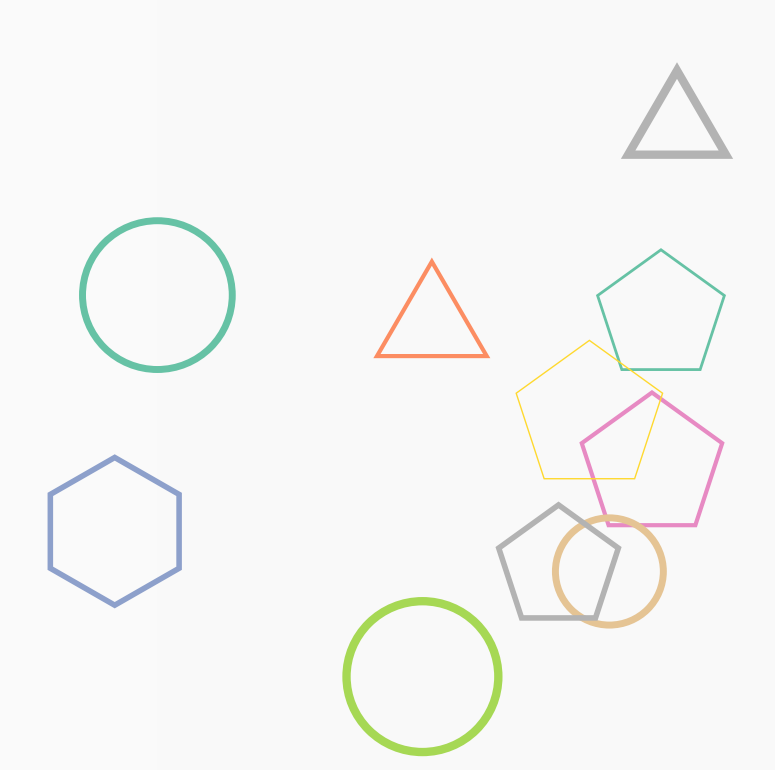[{"shape": "pentagon", "thickness": 1, "radius": 0.43, "center": [0.853, 0.59]}, {"shape": "circle", "thickness": 2.5, "radius": 0.48, "center": [0.203, 0.617]}, {"shape": "triangle", "thickness": 1.5, "radius": 0.41, "center": [0.557, 0.578]}, {"shape": "hexagon", "thickness": 2, "radius": 0.48, "center": [0.148, 0.31]}, {"shape": "pentagon", "thickness": 1.5, "radius": 0.48, "center": [0.841, 0.395]}, {"shape": "circle", "thickness": 3, "radius": 0.49, "center": [0.545, 0.121]}, {"shape": "pentagon", "thickness": 0.5, "radius": 0.5, "center": [0.761, 0.459]}, {"shape": "circle", "thickness": 2.5, "radius": 0.35, "center": [0.786, 0.258]}, {"shape": "pentagon", "thickness": 2, "radius": 0.41, "center": [0.721, 0.263]}, {"shape": "triangle", "thickness": 3, "radius": 0.36, "center": [0.874, 0.836]}]